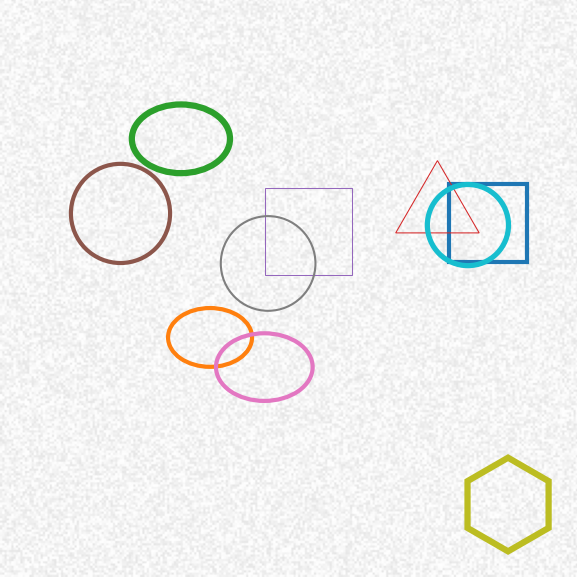[{"shape": "square", "thickness": 2, "radius": 0.34, "center": [0.845, 0.613]}, {"shape": "oval", "thickness": 2, "radius": 0.36, "center": [0.364, 0.415]}, {"shape": "oval", "thickness": 3, "radius": 0.42, "center": [0.313, 0.759]}, {"shape": "triangle", "thickness": 0.5, "radius": 0.42, "center": [0.757, 0.638]}, {"shape": "square", "thickness": 0.5, "radius": 0.38, "center": [0.534, 0.598]}, {"shape": "circle", "thickness": 2, "radius": 0.43, "center": [0.209, 0.63]}, {"shape": "oval", "thickness": 2, "radius": 0.42, "center": [0.458, 0.363]}, {"shape": "circle", "thickness": 1, "radius": 0.41, "center": [0.464, 0.543]}, {"shape": "hexagon", "thickness": 3, "radius": 0.41, "center": [0.88, 0.125]}, {"shape": "circle", "thickness": 2.5, "radius": 0.35, "center": [0.81, 0.609]}]